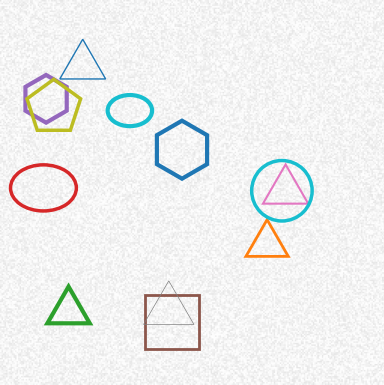[{"shape": "hexagon", "thickness": 3, "radius": 0.38, "center": [0.473, 0.611]}, {"shape": "triangle", "thickness": 1, "radius": 0.34, "center": [0.215, 0.829]}, {"shape": "triangle", "thickness": 2, "radius": 0.32, "center": [0.694, 0.366]}, {"shape": "triangle", "thickness": 3, "radius": 0.32, "center": [0.178, 0.192]}, {"shape": "oval", "thickness": 2.5, "radius": 0.43, "center": [0.113, 0.512]}, {"shape": "hexagon", "thickness": 3, "radius": 0.31, "center": [0.12, 0.743]}, {"shape": "square", "thickness": 2, "radius": 0.35, "center": [0.446, 0.164]}, {"shape": "triangle", "thickness": 1.5, "radius": 0.34, "center": [0.742, 0.505]}, {"shape": "triangle", "thickness": 0.5, "radius": 0.38, "center": [0.438, 0.195]}, {"shape": "pentagon", "thickness": 2.5, "radius": 0.37, "center": [0.14, 0.721]}, {"shape": "oval", "thickness": 3, "radius": 0.29, "center": [0.337, 0.713]}, {"shape": "circle", "thickness": 2.5, "radius": 0.39, "center": [0.732, 0.505]}]